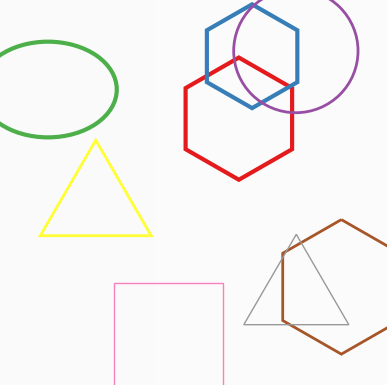[{"shape": "hexagon", "thickness": 3, "radius": 0.79, "center": [0.616, 0.692]}, {"shape": "hexagon", "thickness": 3, "radius": 0.67, "center": [0.651, 0.854]}, {"shape": "oval", "thickness": 3, "radius": 0.89, "center": [0.124, 0.767]}, {"shape": "circle", "thickness": 2, "radius": 0.8, "center": [0.764, 0.868]}, {"shape": "triangle", "thickness": 2, "radius": 0.83, "center": [0.247, 0.47]}, {"shape": "hexagon", "thickness": 2, "radius": 0.87, "center": [0.881, 0.255]}, {"shape": "square", "thickness": 1, "radius": 0.7, "center": [0.436, 0.124]}, {"shape": "triangle", "thickness": 1, "radius": 0.78, "center": [0.765, 0.235]}]